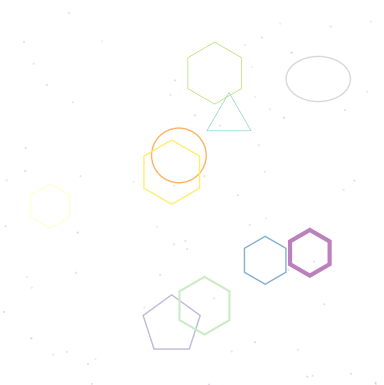[{"shape": "triangle", "thickness": 0.5, "radius": 0.33, "center": [0.595, 0.693]}, {"shape": "hexagon", "thickness": 0.5, "radius": 0.29, "center": [0.13, 0.464]}, {"shape": "pentagon", "thickness": 1, "radius": 0.39, "center": [0.446, 0.156]}, {"shape": "hexagon", "thickness": 1, "radius": 0.31, "center": [0.689, 0.324]}, {"shape": "circle", "thickness": 1, "radius": 0.35, "center": [0.465, 0.596]}, {"shape": "hexagon", "thickness": 0.5, "radius": 0.4, "center": [0.558, 0.81]}, {"shape": "oval", "thickness": 1, "radius": 0.42, "center": [0.827, 0.795]}, {"shape": "hexagon", "thickness": 3, "radius": 0.3, "center": [0.805, 0.343]}, {"shape": "hexagon", "thickness": 1.5, "radius": 0.37, "center": [0.531, 0.206]}, {"shape": "hexagon", "thickness": 1, "radius": 0.42, "center": [0.446, 0.553]}]